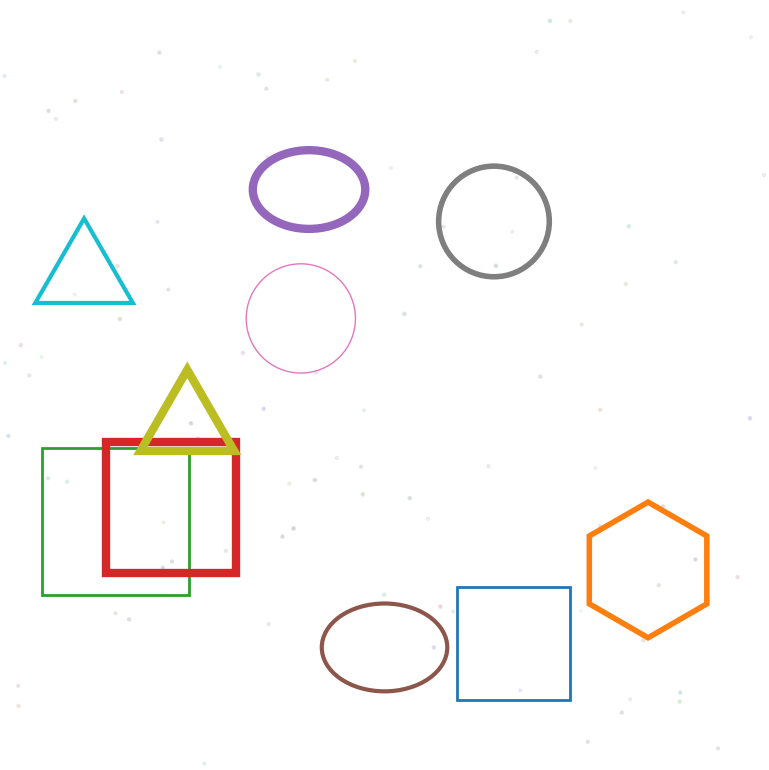[{"shape": "square", "thickness": 1, "radius": 0.37, "center": [0.667, 0.164]}, {"shape": "hexagon", "thickness": 2, "radius": 0.44, "center": [0.842, 0.26]}, {"shape": "square", "thickness": 1, "radius": 0.48, "center": [0.15, 0.323]}, {"shape": "square", "thickness": 3, "radius": 0.42, "center": [0.222, 0.341]}, {"shape": "oval", "thickness": 3, "radius": 0.37, "center": [0.401, 0.754]}, {"shape": "oval", "thickness": 1.5, "radius": 0.41, "center": [0.499, 0.159]}, {"shape": "circle", "thickness": 0.5, "radius": 0.35, "center": [0.391, 0.586]}, {"shape": "circle", "thickness": 2, "radius": 0.36, "center": [0.642, 0.712]}, {"shape": "triangle", "thickness": 3, "radius": 0.35, "center": [0.243, 0.449]}, {"shape": "triangle", "thickness": 1.5, "radius": 0.37, "center": [0.109, 0.643]}]